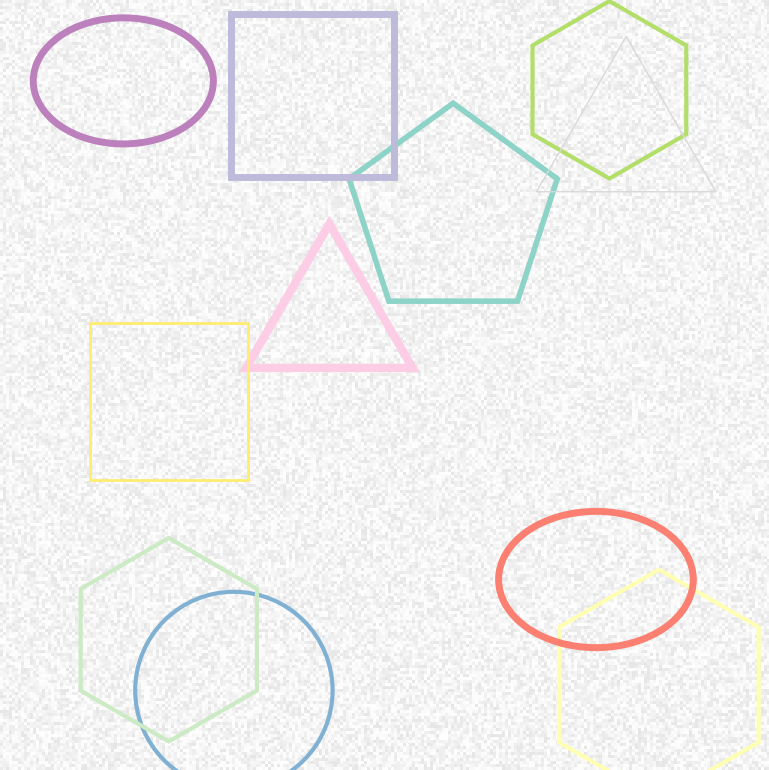[{"shape": "pentagon", "thickness": 2, "radius": 0.71, "center": [0.589, 0.724]}, {"shape": "hexagon", "thickness": 1.5, "radius": 0.75, "center": [0.856, 0.111]}, {"shape": "square", "thickness": 2.5, "radius": 0.53, "center": [0.406, 0.876]}, {"shape": "oval", "thickness": 2.5, "radius": 0.63, "center": [0.774, 0.247]}, {"shape": "circle", "thickness": 1.5, "radius": 0.64, "center": [0.304, 0.103]}, {"shape": "hexagon", "thickness": 1.5, "radius": 0.58, "center": [0.791, 0.883]}, {"shape": "triangle", "thickness": 3, "radius": 0.62, "center": [0.428, 0.585]}, {"shape": "triangle", "thickness": 0.5, "radius": 0.67, "center": [0.813, 0.818]}, {"shape": "oval", "thickness": 2.5, "radius": 0.58, "center": [0.16, 0.895]}, {"shape": "hexagon", "thickness": 1.5, "radius": 0.66, "center": [0.219, 0.169]}, {"shape": "square", "thickness": 1, "radius": 0.51, "center": [0.22, 0.478]}]